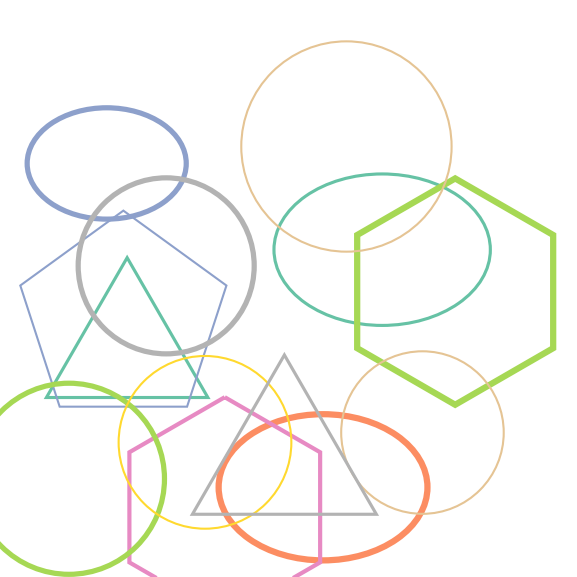[{"shape": "triangle", "thickness": 1.5, "radius": 0.81, "center": [0.22, 0.392]}, {"shape": "oval", "thickness": 1.5, "radius": 0.94, "center": [0.662, 0.567]}, {"shape": "oval", "thickness": 3, "radius": 0.9, "center": [0.559, 0.155]}, {"shape": "oval", "thickness": 2.5, "radius": 0.69, "center": [0.185, 0.716]}, {"shape": "pentagon", "thickness": 1, "radius": 0.94, "center": [0.214, 0.447]}, {"shape": "hexagon", "thickness": 2, "radius": 0.95, "center": [0.389, 0.121]}, {"shape": "circle", "thickness": 2.5, "radius": 0.83, "center": [0.119, 0.17]}, {"shape": "hexagon", "thickness": 3, "radius": 0.98, "center": [0.788, 0.494]}, {"shape": "circle", "thickness": 1, "radius": 0.75, "center": [0.355, 0.233]}, {"shape": "circle", "thickness": 1, "radius": 0.91, "center": [0.6, 0.745]}, {"shape": "circle", "thickness": 1, "radius": 0.7, "center": [0.732, 0.25]}, {"shape": "triangle", "thickness": 1.5, "radius": 0.92, "center": [0.492, 0.201]}, {"shape": "circle", "thickness": 2.5, "radius": 0.76, "center": [0.288, 0.539]}]